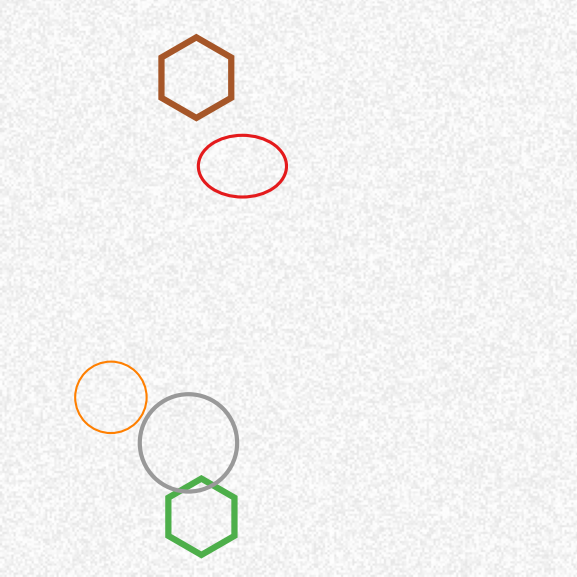[{"shape": "oval", "thickness": 1.5, "radius": 0.38, "center": [0.42, 0.711]}, {"shape": "hexagon", "thickness": 3, "radius": 0.33, "center": [0.349, 0.104]}, {"shape": "circle", "thickness": 1, "radius": 0.31, "center": [0.192, 0.311]}, {"shape": "hexagon", "thickness": 3, "radius": 0.35, "center": [0.34, 0.865]}, {"shape": "circle", "thickness": 2, "radius": 0.42, "center": [0.326, 0.232]}]